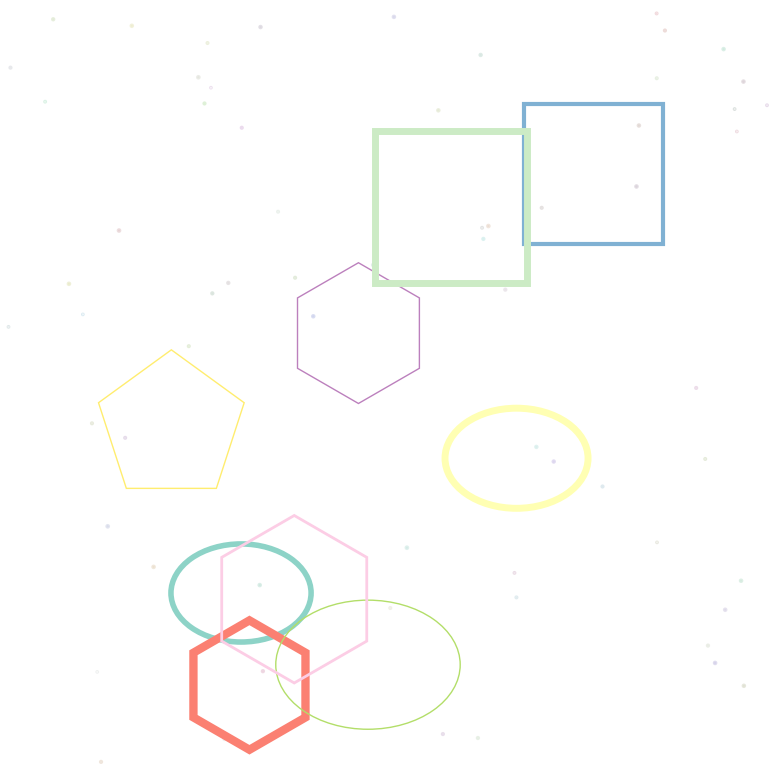[{"shape": "oval", "thickness": 2, "radius": 0.45, "center": [0.313, 0.23]}, {"shape": "oval", "thickness": 2.5, "radius": 0.46, "center": [0.671, 0.405]}, {"shape": "hexagon", "thickness": 3, "radius": 0.42, "center": [0.324, 0.11]}, {"shape": "square", "thickness": 1.5, "radius": 0.45, "center": [0.771, 0.774]}, {"shape": "oval", "thickness": 0.5, "radius": 0.6, "center": [0.478, 0.137]}, {"shape": "hexagon", "thickness": 1, "radius": 0.54, "center": [0.382, 0.222]}, {"shape": "hexagon", "thickness": 0.5, "radius": 0.46, "center": [0.466, 0.567]}, {"shape": "square", "thickness": 2.5, "radius": 0.49, "center": [0.586, 0.731]}, {"shape": "pentagon", "thickness": 0.5, "radius": 0.5, "center": [0.223, 0.446]}]